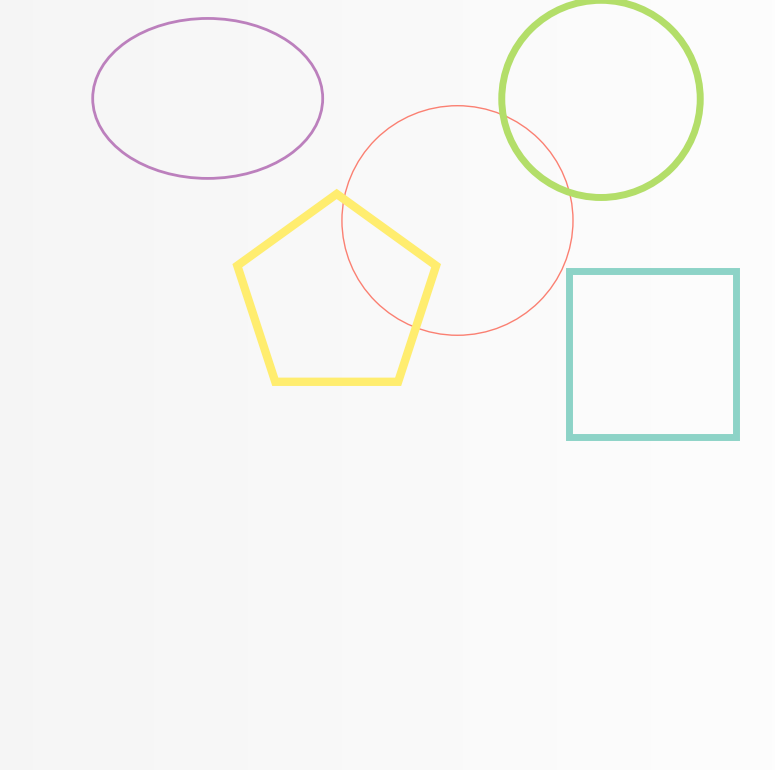[{"shape": "square", "thickness": 2.5, "radius": 0.54, "center": [0.841, 0.541]}, {"shape": "circle", "thickness": 0.5, "radius": 0.75, "center": [0.59, 0.714]}, {"shape": "circle", "thickness": 2.5, "radius": 0.64, "center": [0.775, 0.872]}, {"shape": "oval", "thickness": 1, "radius": 0.74, "center": [0.268, 0.872]}, {"shape": "pentagon", "thickness": 3, "radius": 0.67, "center": [0.434, 0.613]}]